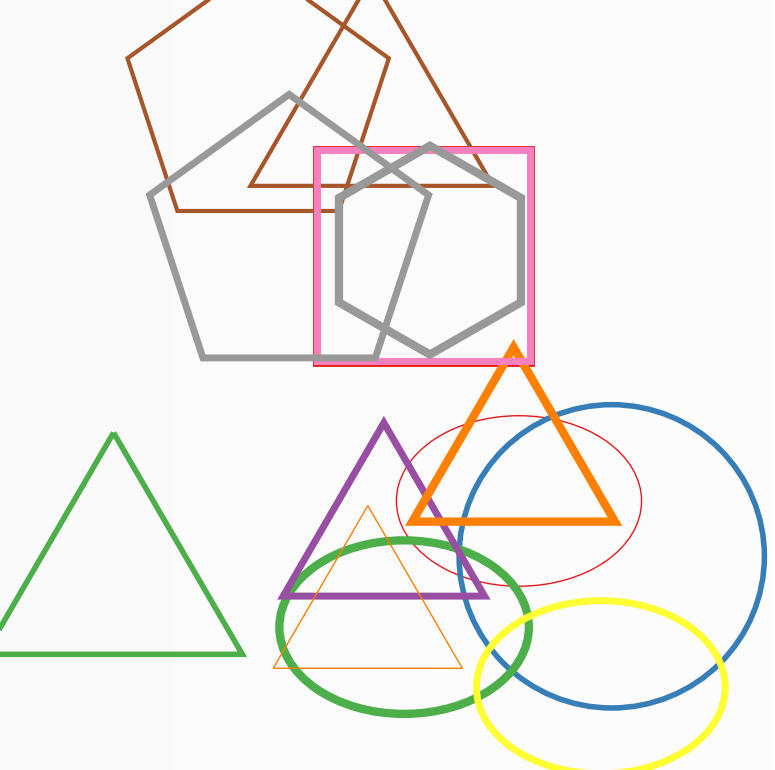[{"shape": "oval", "thickness": 0.5, "radius": 0.79, "center": [0.67, 0.349]}, {"shape": "square", "thickness": 1, "radius": 0.71, "center": [0.546, 0.668]}, {"shape": "circle", "thickness": 2, "radius": 0.98, "center": [0.789, 0.278]}, {"shape": "oval", "thickness": 3, "radius": 0.8, "center": [0.521, 0.186]}, {"shape": "triangle", "thickness": 2, "radius": 0.96, "center": [0.147, 0.246]}, {"shape": "triangle", "thickness": 2.5, "radius": 0.75, "center": [0.495, 0.301]}, {"shape": "triangle", "thickness": 0.5, "radius": 0.7, "center": [0.475, 0.203]}, {"shape": "triangle", "thickness": 3, "radius": 0.75, "center": [0.663, 0.398]}, {"shape": "oval", "thickness": 2.5, "radius": 0.8, "center": [0.775, 0.108]}, {"shape": "pentagon", "thickness": 1.5, "radius": 0.89, "center": [0.333, 0.869]}, {"shape": "triangle", "thickness": 1.5, "radius": 0.9, "center": [0.48, 0.849]}, {"shape": "square", "thickness": 2.5, "radius": 0.69, "center": [0.546, 0.669]}, {"shape": "pentagon", "thickness": 2.5, "radius": 0.95, "center": [0.373, 0.688]}, {"shape": "hexagon", "thickness": 3, "radius": 0.68, "center": [0.555, 0.675]}]